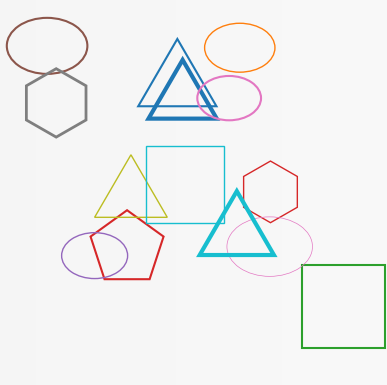[{"shape": "triangle", "thickness": 3, "radius": 0.51, "center": [0.471, 0.743]}, {"shape": "triangle", "thickness": 1.5, "radius": 0.58, "center": [0.458, 0.782]}, {"shape": "oval", "thickness": 1, "radius": 0.45, "center": [0.619, 0.876]}, {"shape": "square", "thickness": 1.5, "radius": 0.54, "center": [0.886, 0.204]}, {"shape": "hexagon", "thickness": 1, "radius": 0.4, "center": [0.698, 0.502]}, {"shape": "pentagon", "thickness": 1.5, "radius": 0.5, "center": [0.328, 0.355]}, {"shape": "oval", "thickness": 1, "radius": 0.43, "center": [0.244, 0.336]}, {"shape": "oval", "thickness": 1.5, "radius": 0.52, "center": [0.122, 0.881]}, {"shape": "oval", "thickness": 1.5, "radius": 0.41, "center": [0.591, 0.745]}, {"shape": "oval", "thickness": 0.5, "radius": 0.55, "center": [0.696, 0.359]}, {"shape": "hexagon", "thickness": 2, "radius": 0.44, "center": [0.145, 0.733]}, {"shape": "triangle", "thickness": 1, "radius": 0.54, "center": [0.338, 0.49]}, {"shape": "triangle", "thickness": 3, "radius": 0.55, "center": [0.611, 0.393]}, {"shape": "square", "thickness": 1, "radius": 0.5, "center": [0.476, 0.521]}]